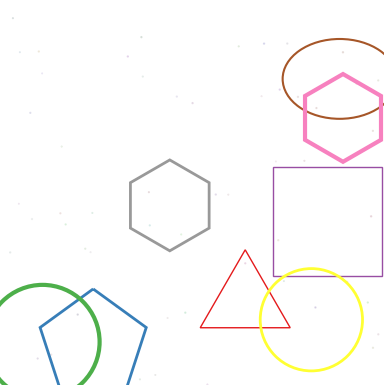[{"shape": "triangle", "thickness": 1, "radius": 0.67, "center": [0.637, 0.216]}, {"shape": "pentagon", "thickness": 2, "radius": 0.72, "center": [0.242, 0.105]}, {"shape": "circle", "thickness": 3, "radius": 0.74, "center": [0.11, 0.112]}, {"shape": "square", "thickness": 1, "radius": 0.71, "center": [0.85, 0.423]}, {"shape": "circle", "thickness": 2, "radius": 0.66, "center": [0.809, 0.169]}, {"shape": "oval", "thickness": 1.5, "radius": 0.74, "center": [0.882, 0.795]}, {"shape": "hexagon", "thickness": 3, "radius": 0.57, "center": [0.891, 0.694]}, {"shape": "hexagon", "thickness": 2, "radius": 0.59, "center": [0.441, 0.467]}]